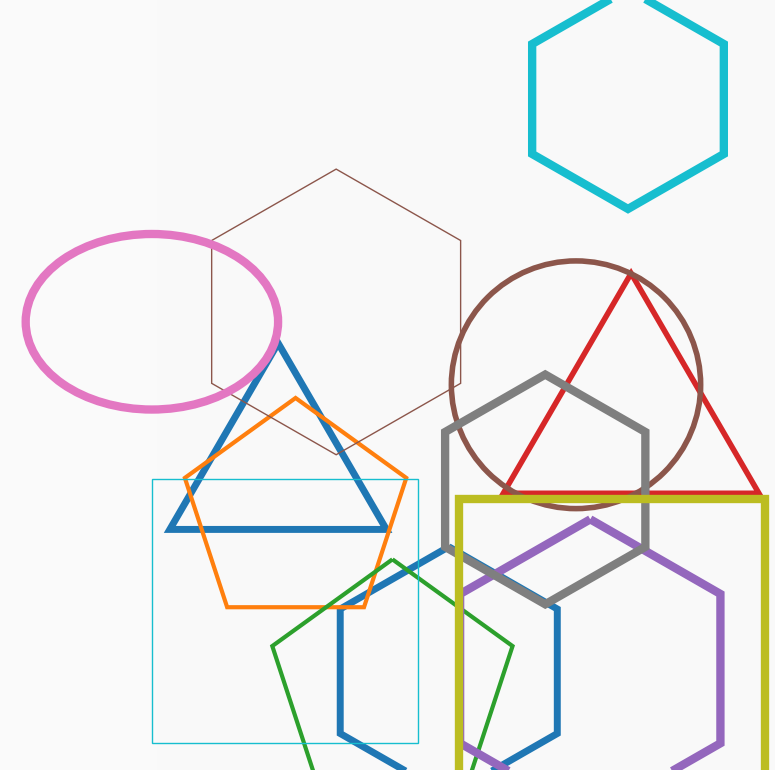[{"shape": "triangle", "thickness": 2.5, "radius": 0.81, "center": [0.359, 0.393]}, {"shape": "hexagon", "thickness": 2.5, "radius": 0.81, "center": [0.579, 0.128]}, {"shape": "pentagon", "thickness": 1.5, "radius": 0.75, "center": [0.381, 0.333]}, {"shape": "pentagon", "thickness": 1.5, "radius": 0.81, "center": [0.506, 0.111]}, {"shape": "triangle", "thickness": 2, "radius": 0.95, "center": [0.814, 0.455]}, {"shape": "hexagon", "thickness": 3, "radius": 0.97, "center": [0.762, 0.132]}, {"shape": "hexagon", "thickness": 0.5, "radius": 0.93, "center": [0.434, 0.595]}, {"shape": "circle", "thickness": 2, "radius": 0.8, "center": [0.743, 0.5]}, {"shape": "oval", "thickness": 3, "radius": 0.81, "center": [0.196, 0.582]}, {"shape": "hexagon", "thickness": 3, "radius": 0.75, "center": [0.704, 0.364]}, {"shape": "square", "thickness": 3, "radius": 0.99, "center": [0.79, 0.155]}, {"shape": "square", "thickness": 0.5, "radius": 0.86, "center": [0.368, 0.206]}, {"shape": "hexagon", "thickness": 3, "radius": 0.71, "center": [0.81, 0.871]}]